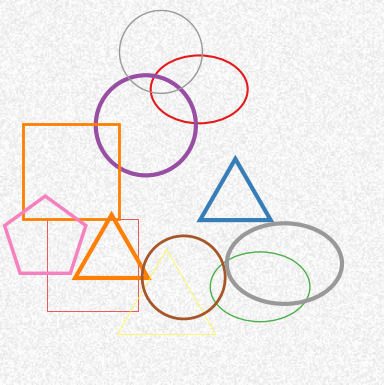[{"shape": "oval", "thickness": 1.5, "radius": 0.63, "center": [0.517, 0.768]}, {"shape": "square", "thickness": 0.5, "radius": 0.6, "center": [0.24, 0.311]}, {"shape": "triangle", "thickness": 3, "radius": 0.53, "center": [0.611, 0.481]}, {"shape": "oval", "thickness": 1, "radius": 0.65, "center": [0.676, 0.255]}, {"shape": "circle", "thickness": 3, "radius": 0.65, "center": [0.379, 0.674]}, {"shape": "triangle", "thickness": 3, "radius": 0.55, "center": [0.29, 0.333]}, {"shape": "square", "thickness": 2, "radius": 0.62, "center": [0.184, 0.555]}, {"shape": "triangle", "thickness": 0.5, "radius": 0.74, "center": [0.433, 0.205]}, {"shape": "circle", "thickness": 2, "radius": 0.54, "center": [0.477, 0.279]}, {"shape": "pentagon", "thickness": 2.5, "radius": 0.55, "center": [0.118, 0.38]}, {"shape": "circle", "thickness": 1, "radius": 0.54, "center": [0.418, 0.865]}, {"shape": "oval", "thickness": 3, "radius": 0.75, "center": [0.739, 0.315]}]